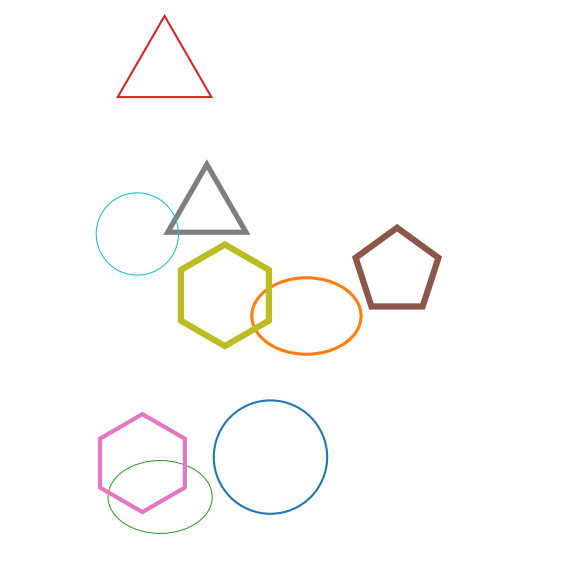[{"shape": "circle", "thickness": 1, "radius": 0.49, "center": [0.468, 0.208]}, {"shape": "oval", "thickness": 1.5, "radius": 0.47, "center": [0.531, 0.452]}, {"shape": "oval", "thickness": 0.5, "radius": 0.45, "center": [0.277, 0.139]}, {"shape": "triangle", "thickness": 1, "radius": 0.47, "center": [0.285, 0.878]}, {"shape": "pentagon", "thickness": 3, "radius": 0.38, "center": [0.688, 0.529]}, {"shape": "hexagon", "thickness": 2, "radius": 0.42, "center": [0.247, 0.197]}, {"shape": "triangle", "thickness": 2.5, "radius": 0.39, "center": [0.358, 0.636]}, {"shape": "hexagon", "thickness": 3, "radius": 0.44, "center": [0.389, 0.488]}, {"shape": "circle", "thickness": 0.5, "radius": 0.36, "center": [0.238, 0.594]}]